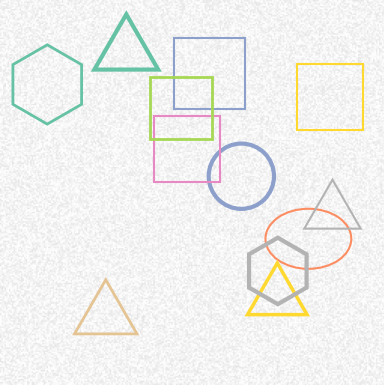[{"shape": "triangle", "thickness": 3, "radius": 0.48, "center": [0.328, 0.867]}, {"shape": "hexagon", "thickness": 2, "radius": 0.52, "center": [0.123, 0.781]}, {"shape": "oval", "thickness": 1.5, "radius": 0.56, "center": [0.801, 0.38]}, {"shape": "circle", "thickness": 3, "radius": 0.42, "center": [0.627, 0.542]}, {"shape": "square", "thickness": 1.5, "radius": 0.46, "center": [0.543, 0.809]}, {"shape": "square", "thickness": 1.5, "radius": 0.43, "center": [0.486, 0.614]}, {"shape": "square", "thickness": 2, "radius": 0.4, "center": [0.471, 0.719]}, {"shape": "triangle", "thickness": 2.5, "radius": 0.45, "center": [0.72, 0.227]}, {"shape": "square", "thickness": 1.5, "radius": 0.43, "center": [0.858, 0.749]}, {"shape": "triangle", "thickness": 2, "radius": 0.47, "center": [0.275, 0.18]}, {"shape": "hexagon", "thickness": 3, "radius": 0.43, "center": [0.722, 0.296]}, {"shape": "triangle", "thickness": 1.5, "radius": 0.42, "center": [0.864, 0.448]}]